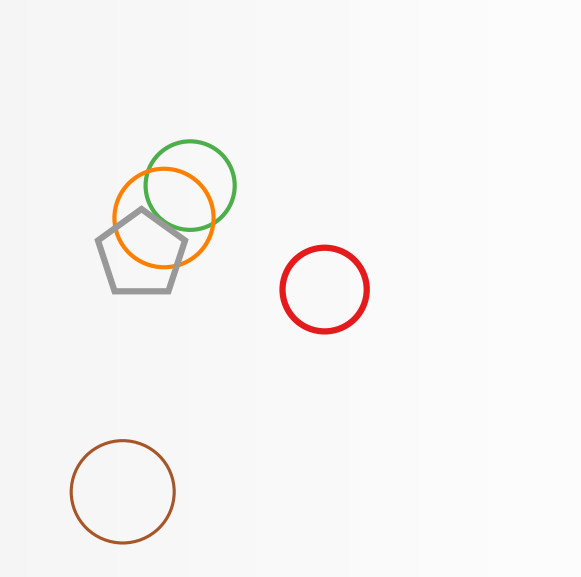[{"shape": "circle", "thickness": 3, "radius": 0.36, "center": [0.558, 0.498]}, {"shape": "circle", "thickness": 2, "radius": 0.38, "center": [0.327, 0.678]}, {"shape": "circle", "thickness": 2, "radius": 0.43, "center": [0.282, 0.622]}, {"shape": "circle", "thickness": 1.5, "radius": 0.44, "center": [0.211, 0.147]}, {"shape": "pentagon", "thickness": 3, "radius": 0.39, "center": [0.243, 0.558]}]